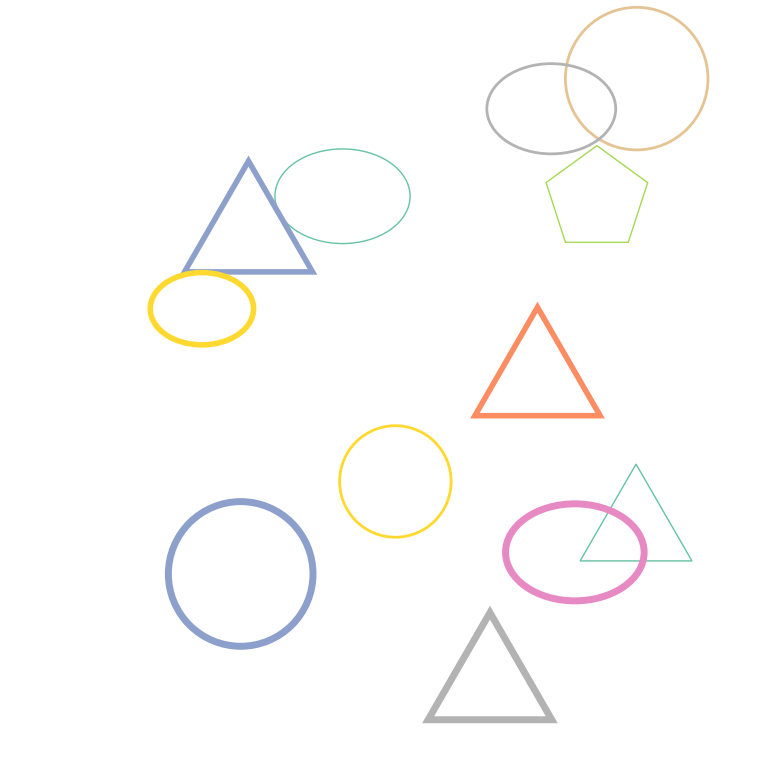[{"shape": "triangle", "thickness": 0.5, "radius": 0.42, "center": [0.826, 0.313]}, {"shape": "oval", "thickness": 0.5, "radius": 0.44, "center": [0.445, 0.745]}, {"shape": "triangle", "thickness": 2, "radius": 0.47, "center": [0.698, 0.507]}, {"shape": "triangle", "thickness": 2, "radius": 0.48, "center": [0.323, 0.695]}, {"shape": "circle", "thickness": 2.5, "radius": 0.47, "center": [0.313, 0.255]}, {"shape": "oval", "thickness": 2.5, "radius": 0.45, "center": [0.747, 0.283]}, {"shape": "pentagon", "thickness": 0.5, "radius": 0.35, "center": [0.775, 0.741]}, {"shape": "oval", "thickness": 2, "radius": 0.34, "center": [0.262, 0.599]}, {"shape": "circle", "thickness": 1, "radius": 0.36, "center": [0.513, 0.375]}, {"shape": "circle", "thickness": 1, "radius": 0.46, "center": [0.827, 0.898]}, {"shape": "triangle", "thickness": 2.5, "radius": 0.46, "center": [0.636, 0.112]}, {"shape": "oval", "thickness": 1, "radius": 0.42, "center": [0.716, 0.859]}]